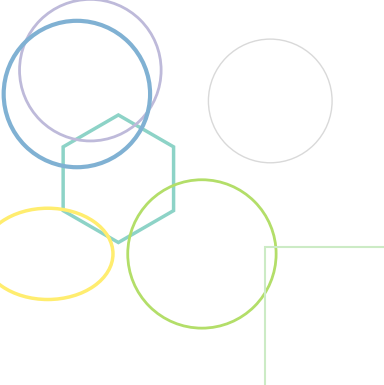[{"shape": "hexagon", "thickness": 2.5, "radius": 0.83, "center": [0.307, 0.536]}, {"shape": "circle", "thickness": 2, "radius": 0.92, "center": [0.235, 0.818]}, {"shape": "circle", "thickness": 3, "radius": 0.95, "center": [0.2, 0.756]}, {"shape": "circle", "thickness": 2, "radius": 0.96, "center": [0.524, 0.34]}, {"shape": "circle", "thickness": 1, "radius": 0.8, "center": [0.702, 0.738]}, {"shape": "square", "thickness": 1.5, "radius": 0.95, "center": [0.877, 0.168]}, {"shape": "oval", "thickness": 2.5, "radius": 0.85, "center": [0.124, 0.341]}]